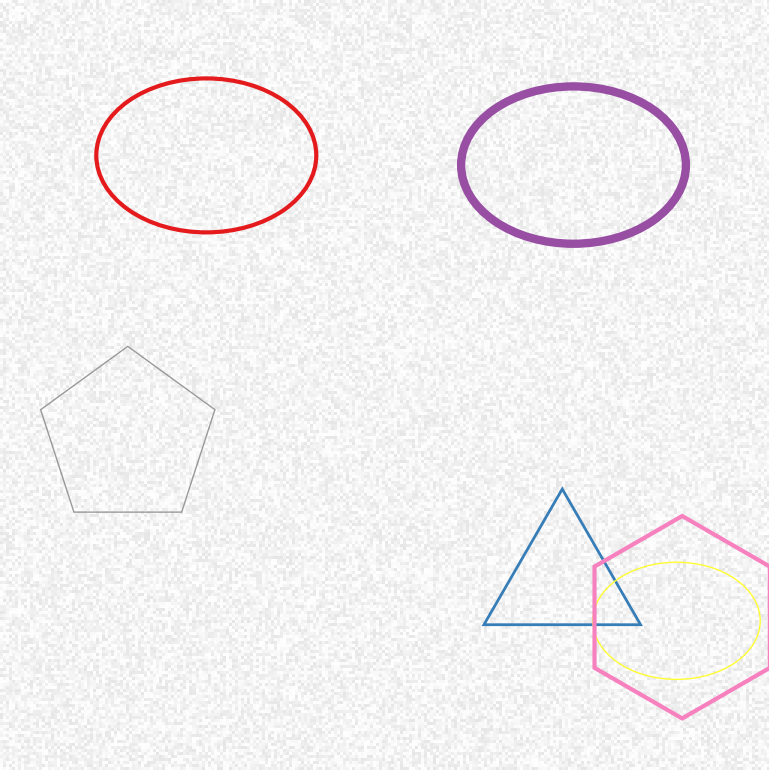[{"shape": "oval", "thickness": 1.5, "radius": 0.71, "center": [0.268, 0.798]}, {"shape": "triangle", "thickness": 1, "radius": 0.59, "center": [0.73, 0.247]}, {"shape": "oval", "thickness": 3, "radius": 0.73, "center": [0.745, 0.786]}, {"shape": "oval", "thickness": 0.5, "radius": 0.54, "center": [0.879, 0.194]}, {"shape": "hexagon", "thickness": 1.5, "radius": 0.66, "center": [0.886, 0.198]}, {"shape": "pentagon", "thickness": 0.5, "radius": 0.59, "center": [0.166, 0.431]}]